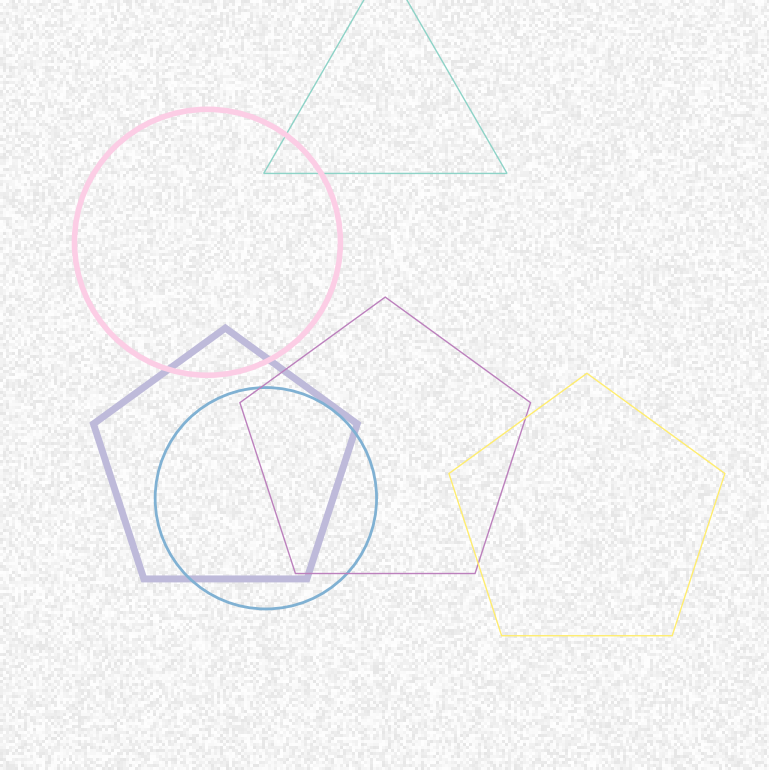[{"shape": "triangle", "thickness": 0.5, "radius": 0.91, "center": [0.501, 0.866]}, {"shape": "pentagon", "thickness": 2.5, "radius": 0.9, "center": [0.293, 0.394]}, {"shape": "circle", "thickness": 1, "radius": 0.72, "center": [0.345, 0.353]}, {"shape": "circle", "thickness": 2, "radius": 0.86, "center": [0.269, 0.685]}, {"shape": "pentagon", "thickness": 0.5, "radius": 0.99, "center": [0.5, 0.416]}, {"shape": "pentagon", "thickness": 0.5, "radius": 0.94, "center": [0.762, 0.327]}]